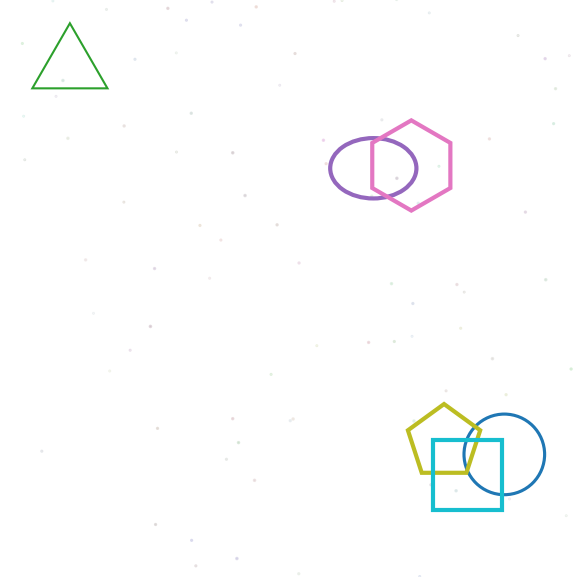[{"shape": "circle", "thickness": 1.5, "radius": 0.35, "center": [0.873, 0.212]}, {"shape": "triangle", "thickness": 1, "radius": 0.38, "center": [0.121, 0.884]}, {"shape": "oval", "thickness": 2, "radius": 0.37, "center": [0.646, 0.708]}, {"shape": "hexagon", "thickness": 2, "radius": 0.39, "center": [0.712, 0.713]}, {"shape": "pentagon", "thickness": 2, "radius": 0.33, "center": [0.769, 0.234]}, {"shape": "square", "thickness": 2, "radius": 0.3, "center": [0.81, 0.177]}]